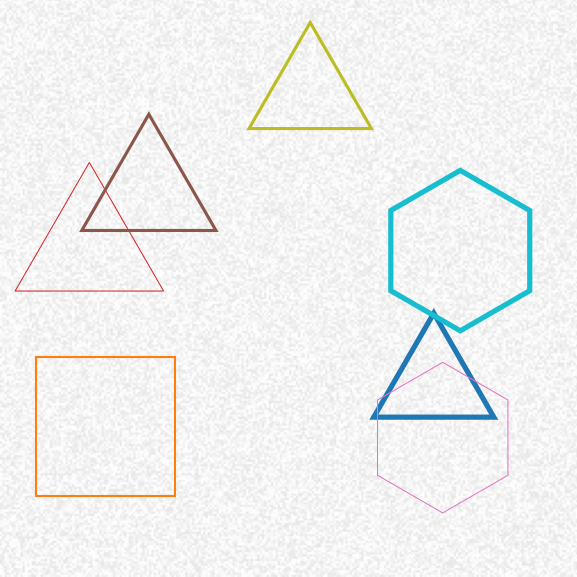[{"shape": "triangle", "thickness": 2.5, "radius": 0.6, "center": [0.751, 0.337]}, {"shape": "square", "thickness": 1, "radius": 0.6, "center": [0.182, 0.261]}, {"shape": "triangle", "thickness": 0.5, "radius": 0.74, "center": [0.155, 0.569]}, {"shape": "triangle", "thickness": 1.5, "radius": 0.67, "center": [0.258, 0.667]}, {"shape": "hexagon", "thickness": 0.5, "radius": 0.65, "center": [0.767, 0.241]}, {"shape": "triangle", "thickness": 1.5, "radius": 0.61, "center": [0.537, 0.838]}, {"shape": "hexagon", "thickness": 2.5, "radius": 0.69, "center": [0.797, 0.565]}]